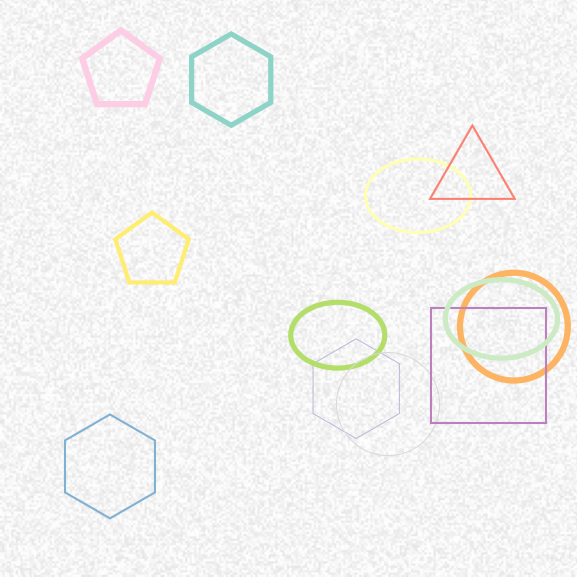[{"shape": "hexagon", "thickness": 2.5, "radius": 0.4, "center": [0.4, 0.861]}, {"shape": "oval", "thickness": 1.5, "radius": 0.46, "center": [0.724, 0.66]}, {"shape": "hexagon", "thickness": 0.5, "radius": 0.43, "center": [0.617, 0.326]}, {"shape": "triangle", "thickness": 1, "radius": 0.42, "center": [0.818, 0.697]}, {"shape": "hexagon", "thickness": 1, "radius": 0.45, "center": [0.19, 0.191]}, {"shape": "circle", "thickness": 3, "radius": 0.47, "center": [0.89, 0.434]}, {"shape": "oval", "thickness": 2.5, "radius": 0.41, "center": [0.585, 0.419]}, {"shape": "pentagon", "thickness": 3, "radius": 0.35, "center": [0.21, 0.876]}, {"shape": "circle", "thickness": 0.5, "radius": 0.45, "center": [0.672, 0.299]}, {"shape": "square", "thickness": 1, "radius": 0.5, "center": [0.846, 0.366]}, {"shape": "oval", "thickness": 2.5, "radius": 0.49, "center": [0.868, 0.447]}, {"shape": "pentagon", "thickness": 2, "radius": 0.33, "center": [0.263, 0.564]}]